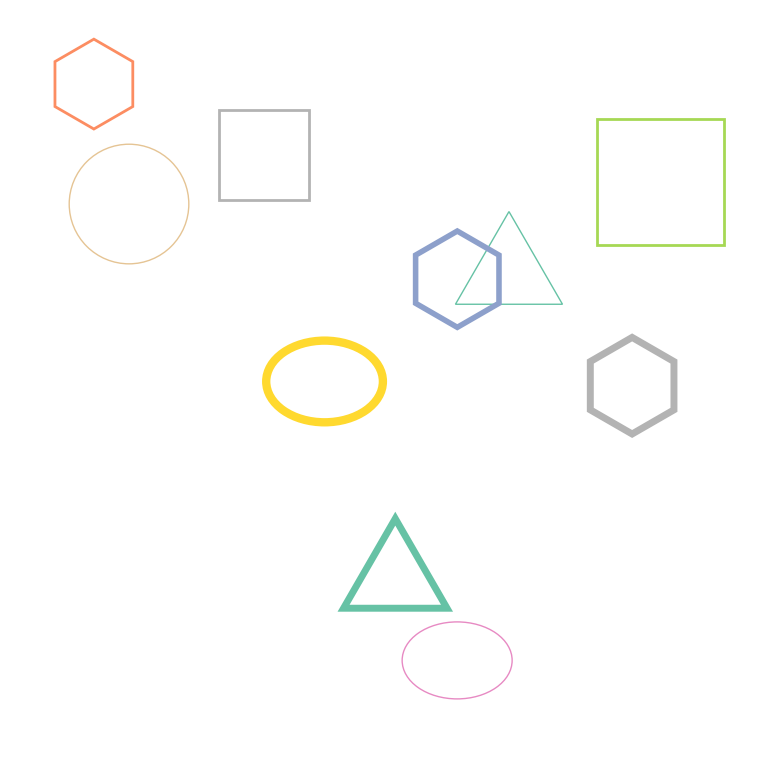[{"shape": "triangle", "thickness": 0.5, "radius": 0.4, "center": [0.661, 0.645]}, {"shape": "triangle", "thickness": 2.5, "radius": 0.39, "center": [0.513, 0.249]}, {"shape": "hexagon", "thickness": 1, "radius": 0.29, "center": [0.122, 0.891]}, {"shape": "hexagon", "thickness": 2, "radius": 0.31, "center": [0.594, 0.637]}, {"shape": "oval", "thickness": 0.5, "radius": 0.36, "center": [0.594, 0.142]}, {"shape": "square", "thickness": 1, "radius": 0.41, "center": [0.858, 0.763]}, {"shape": "oval", "thickness": 3, "radius": 0.38, "center": [0.422, 0.505]}, {"shape": "circle", "thickness": 0.5, "radius": 0.39, "center": [0.168, 0.735]}, {"shape": "square", "thickness": 1, "radius": 0.29, "center": [0.343, 0.799]}, {"shape": "hexagon", "thickness": 2.5, "radius": 0.31, "center": [0.821, 0.499]}]